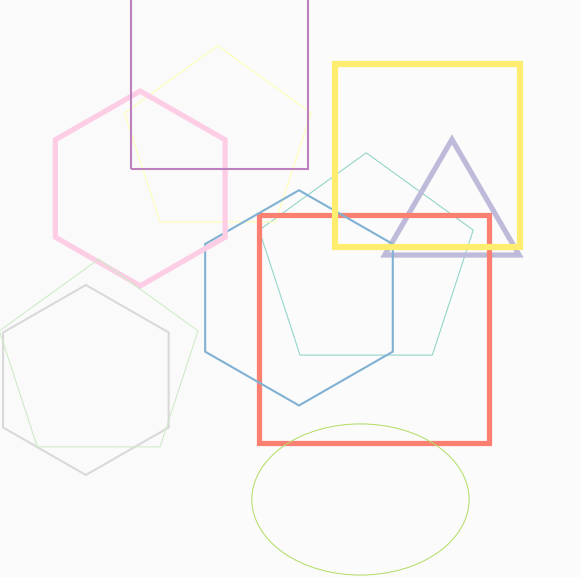[{"shape": "pentagon", "thickness": 0.5, "radius": 0.97, "center": [0.63, 0.541]}, {"shape": "pentagon", "thickness": 0.5, "radius": 0.84, "center": [0.375, 0.751]}, {"shape": "triangle", "thickness": 2.5, "radius": 0.67, "center": [0.778, 0.624]}, {"shape": "square", "thickness": 2.5, "radius": 0.99, "center": [0.644, 0.43]}, {"shape": "hexagon", "thickness": 1, "radius": 0.93, "center": [0.514, 0.483]}, {"shape": "oval", "thickness": 0.5, "radius": 0.93, "center": [0.62, 0.134]}, {"shape": "hexagon", "thickness": 2.5, "radius": 0.84, "center": [0.241, 0.673]}, {"shape": "hexagon", "thickness": 1, "radius": 0.82, "center": [0.148, 0.341]}, {"shape": "square", "thickness": 1, "radius": 0.76, "center": [0.377, 0.859]}, {"shape": "pentagon", "thickness": 0.5, "radius": 0.9, "center": [0.17, 0.371]}, {"shape": "square", "thickness": 3, "radius": 0.8, "center": [0.735, 0.73]}]